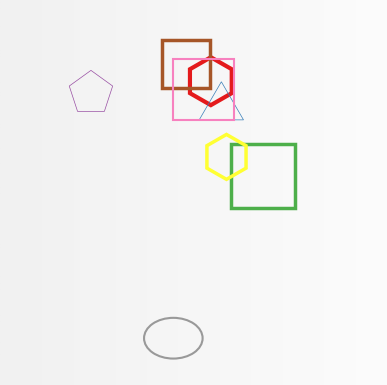[{"shape": "hexagon", "thickness": 3, "radius": 0.31, "center": [0.544, 0.789]}, {"shape": "triangle", "thickness": 0.5, "radius": 0.33, "center": [0.571, 0.722]}, {"shape": "square", "thickness": 2.5, "radius": 0.42, "center": [0.679, 0.542]}, {"shape": "pentagon", "thickness": 0.5, "radius": 0.29, "center": [0.235, 0.758]}, {"shape": "hexagon", "thickness": 2.5, "radius": 0.29, "center": [0.584, 0.592]}, {"shape": "square", "thickness": 2.5, "radius": 0.31, "center": [0.481, 0.834]}, {"shape": "square", "thickness": 1.5, "radius": 0.39, "center": [0.524, 0.767]}, {"shape": "oval", "thickness": 1.5, "radius": 0.38, "center": [0.447, 0.122]}]